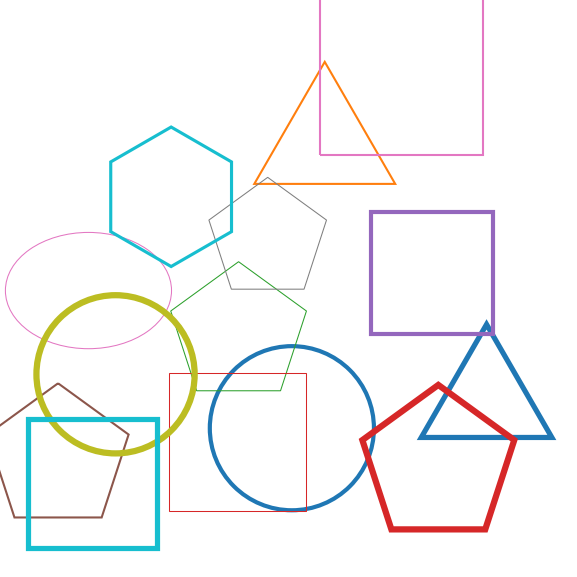[{"shape": "triangle", "thickness": 2.5, "radius": 0.65, "center": [0.843, 0.307]}, {"shape": "circle", "thickness": 2, "radius": 0.71, "center": [0.505, 0.258]}, {"shape": "triangle", "thickness": 1, "radius": 0.7, "center": [0.562, 0.751]}, {"shape": "pentagon", "thickness": 0.5, "radius": 0.62, "center": [0.413, 0.422]}, {"shape": "square", "thickness": 0.5, "radius": 0.59, "center": [0.411, 0.234]}, {"shape": "pentagon", "thickness": 3, "radius": 0.69, "center": [0.759, 0.194]}, {"shape": "square", "thickness": 2, "radius": 0.53, "center": [0.748, 0.527]}, {"shape": "pentagon", "thickness": 1, "radius": 0.64, "center": [0.101, 0.207]}, {"shape": "oval", "thickness": 0.5, "radius": 0.72, "center": [0.153, 0.496]}, {"shape": "square", "thickness": 1, "radius": 0.7, "center": [0.695, 0.871]}, {"shape": "pentagon", "thickness": 0.5, "radius": 0.54, "center": [0.464, 0.585]}, {"shape": "circle", "thickness": 3, "radius": 0.68, "center": [0.2, 0.351]}, {"shape": "hexagon", "thickness": 1.5, "radius": 0.6, "center": [0.296, 0.658]}, {"shape": "square", "thickness": 2.5, "radius": 0.56, "center": [0.16, 0.162]}]